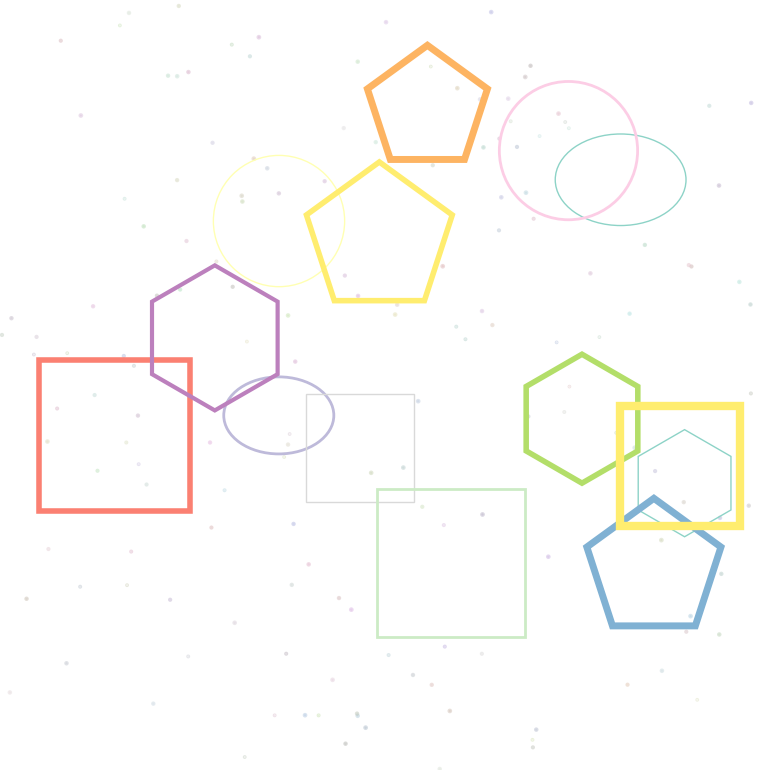[{"shape": "oval", "thickness": 0.5, "radius": 0.42, "center": [0.806, 0.767]}, {"shape": "hexagon", "thickness": 0.5, "radius": 0.35, "center": [0.889, 0.372]}, {"shape": "circle", "thickness": 0.5, "radius": 0.43, "center": [0.362, 0.713]}, {"shape": "oval", "thickness": 1, "radius": 0.36, "center": [0.362, 0.461]}, {"shape": "square", "thickness": 2, "radius": 0.49, "center": [0.149, 0.434]}, {"shape": "pentagon", "thickness": 2.5, "radius": 0.46, "center": [0.849, 0.261]}, {"shape": "pentagon", "thickness": 2.5, "radius": 0.41, "center": [0.555, 0.859]}, {"shape": "hexagon", "thickness": 2, "radius": 0.42, "center": [0.756, 0.456]}, {"shape": "circle", "thickness": 1, "radius": 0.45, "center": [0.738, 0.804]}, {"shape": "square", "thickness": 0.5, "radius": 0.35, "center": [0.467, 0.418]}, {"shape": "hexagon", "thickness": 1.5, "radius": 0.47, "center": [0.279, 0.561]}, {"shape": "square", "thickness": 1, "radius": 0.48, "center": [0.585, 0.269]}, {"shape": "square", "thickness": 3, "radius": 0.39, "center": [0.884, 0.395]}, {"shape": "pentagon", "thickness": 2, "radius": 0.5, "center": [0.493, 0.69]}]